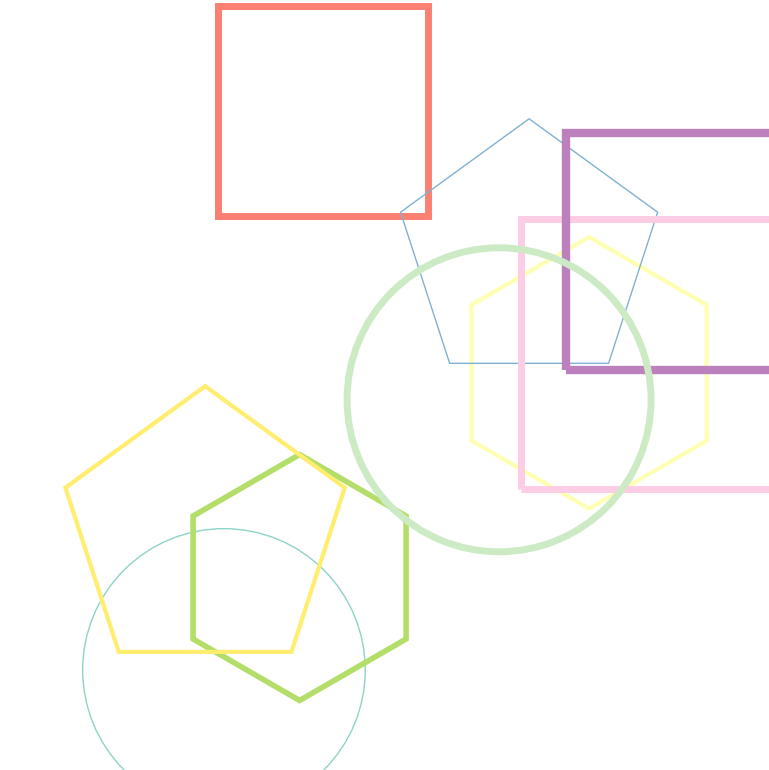[{"shape": "circle", "thickness": 0.5, "radius": 0.92, "center": [0.291, 0.13]}, {"shape": "hexagon", "thickness": 1.5, "radius": 0.88, "center": [0.765, 0.516]}, {"shape": "square", "thickness": 2.5, "radius": 0.68, "center": [0.419, 0.856]}, {"shape": "pentagon", "thickness": 0.5, "radius": 0.88, "center": [0.687, 0.67]}, {"shape": "hexagon", "thickness": 2, "radius": 0.8, "center": [0.389, 0.25]}, {"shape": "square", "thickness": 2.5, "radius": 0.87, "center": [0.852, 0.54]}, {"shape": "square", "thickness": 3, "radius": 0.77, "center": [0.89, 0.673]}, {"shape": "circle", "thickness": 2.5, "radius": 0.99, "center": [0.648, 0.481]}, {"shape": "pentagon", "thickness": 1.5, "radius": 0.95, "center": [0.266, 0.308]}]